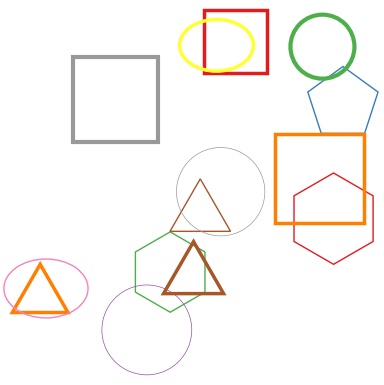[{"shape": "square", "thickness": 2.5, "radius": 0.41, "center": [0.612, 0.893]}, {"shape": "hexagon", "thickness": 1, "radius": 0.59, "center": [0.866, 0.432]}, {"shape": "pentagon", "thickness": 1, "radius": 0.48, "center": [0.891, 0.731]}, {"shape": "hexagon", "thickness": 1, "radius": 0.52, "center": [0.442, 0.293]}, {"shape": "circle", "thickness": 3, "radius": 0.42, "center": [0.838, 0.879]}, {"shape": "circle", "thickness": 0.5, "radius": 0.58, "center": [0.381, 0.143]}, {"shape": "triangle", "thickness": 2.5, "radius": 0.42, "center": [0.104, 0.23]}, {"shape": "square", "thickness": 2.5, "radius": 0.58, "center": [0.831, 0.536]}, {"shape": "oval", "thickness": 2.5, "radius": 0.48, "center": [0.562, 0.882]}, {"shape": "triangle", "thickness": 2.5, "radius": 0.45, "center": [0.503, 0.282]}, {"shape": "triangle", "thickness": 1, "radius": 0.45, "center": [0.52, 0.445]}, {"shape": "oval", "thickness": 1, "radius": 0.55, "center": [0.119, 0.251]}, {"shape": "circle", "thickness": 0.5, "radius": 0.57, "center": [0.573, 0.502]}, {"shape": "square", "thickness": 3, "radius": 0.55, "center": [0.3, 0.741]}]